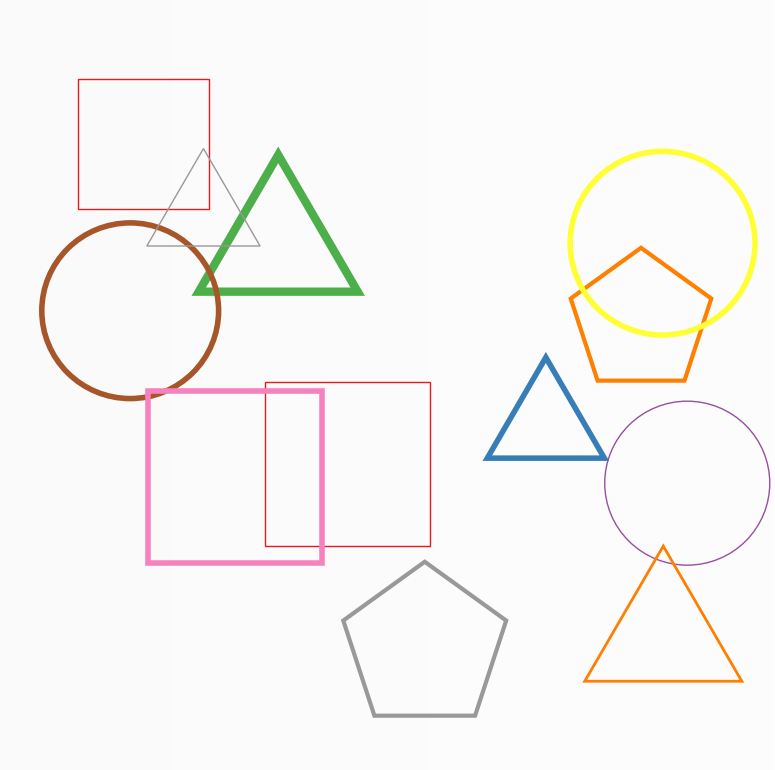[{"shape": "square", "thickness": 0.5, "radius": 0.42, "center": [0.185, 0.813]}, {"shape": "square", "thickness": 0.5, "radius": 0.53, "center": [0.448, 0.397]}, {"shape": "triangle", "thickness": 2, "radius": 0.44, "center": [0.704, 0.449]}, {"shape": "triangle", "thickness": 3, "radius": 0.59, "center": [0.359, 0.68]}, {"shape": "circle", "thickness": 0.5, "radius": 0.53, "center": [0.887, 0.373]}, {"shape": "pentagon", "thickness": 1.5, "radius": 0.48, "center": [0.827, 0.583]}, {"shape": "triangle", "thickness": 1, "radius": 0.59, "center": [0.856, 0.174]}, {"shape": "circle", "thickness": 2, "radius": 0.6, "center": [0.855, 0.684]}, {"shape": "circle", "thickness": 2, "radius": 0.57, "center": [0.168, 0.596]}, {"shape": "square", "thickness": 2, "radius": 0.56, "center": [0.303, 0.381]}, {"shape": "triangle", "thickness": 0.5, "radius": 0.42, "center": [0.263, 0.723]}, {"shape": "pentagon", "thickness": 1.5, "radius": 0.55, "center": [0.548, 0.16]}]